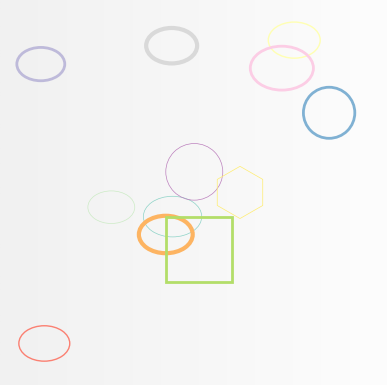[{"shape": "oval", "thickness": 0.5, "radius": 0.38, "center": [0.445, 0.437]}, {"shape": "oval", "thickness": 1, "radius": 0.33, "center": [0.759, 0.896]}, {"shape": "oval", "thickness": 2, "radius": 0.31, "center": [0.105, 0.834]}, {"shape": "oval", "thickness": 1, "radius": 0.33, "center": [0.114, 0.108]}, {"shape": "circle", "thickness": 2, "radius": 0.33, "center": [0.849, 0.707]}, {"shape": "oval", "thickness": 3, "radius": 0.35, "center": [0.428, 0.391]}, {"shape": "square", "thickness": 2, "radius": 0.42, "center": [0.514, 0.353]}, {"shape": "oval", "thickness": 2, "radius": 0.41, "center": [0.727, 0.823]}, {"shape": "oval", "thickness": 3, "radius": 0.33, "center": [0.443, 0.881]}, {"shape": "circle", "thickness": 0.5, "radius": 0.37, "center": [0.501, 0.554]}, {"shape": "oval", "thickness": 0.5, "radius": 0.3, "center": [0.287, 0.462]}, {"shape": "hexagon", "thickness": 0.5, "radius": 0.34, "center": [0.619, 0.5]}]